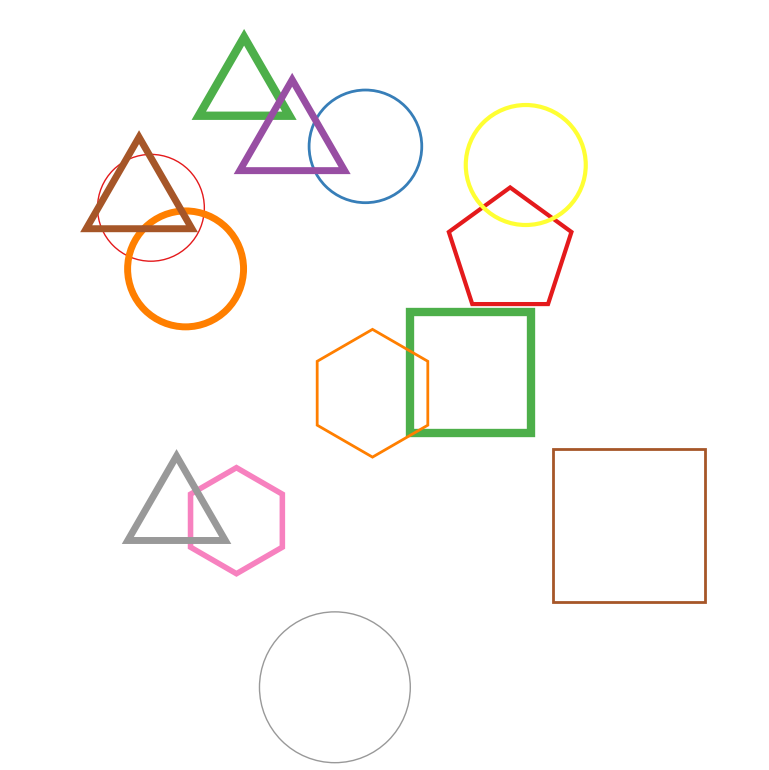[{"shape": "circle", "thickness": 0.5, "radius": 0.35, "center": [0.196, 0.73]}, {"shape": "pentagon", "thickness": 1.5, "radius": 0.42, "center": [0.663, 0.673]}, {"shape": "circle", "thickness": 1, "radius": 0.37, "center": [0.475, 0.81]}, {"shape": "square", "thickness": 3, "radius": 0.39, "center": [0.611, 0.516]}, {"shape": "triangle", "thickness": 3, "radius": 0.34, "center": [0.317, 0.884]}, {"shape": "triangle", "thickness": 2.5, "radius": 0.39, "center": [0.379, 0.818]}, {"shape": "circle", "thickness": 2.5, "radius": 0.38, "center": [0.241, 0.651]}, {"shape": "hexagon", "thickness": 1, "radius": 0.41, "center": [0.484, 0.489]}, {"shape": "circle", "thickness": 1.5, "radius": 0.39, "center": [0.683, 0.786]}, {"shape": "square", "thickness": 1, "radius": 0.5, "center": [0.817, 0.318]}, {"shape": "triangle", "thickness": 2.5, "radius": 0.4, "center": [0.181, 0.743]}, {"shape": "hexagon", "thickness": 2, "radius": 0.34, "center": [0.307, 0.324]}, {"shape": "circle", "thickness": 0.5, "radius": 0.49, "center": [0.435, 0.107]}, {"shape": "triangle", "thickness": 2.5, "radius": 0.37, "center": [0.229, 0.335]}]